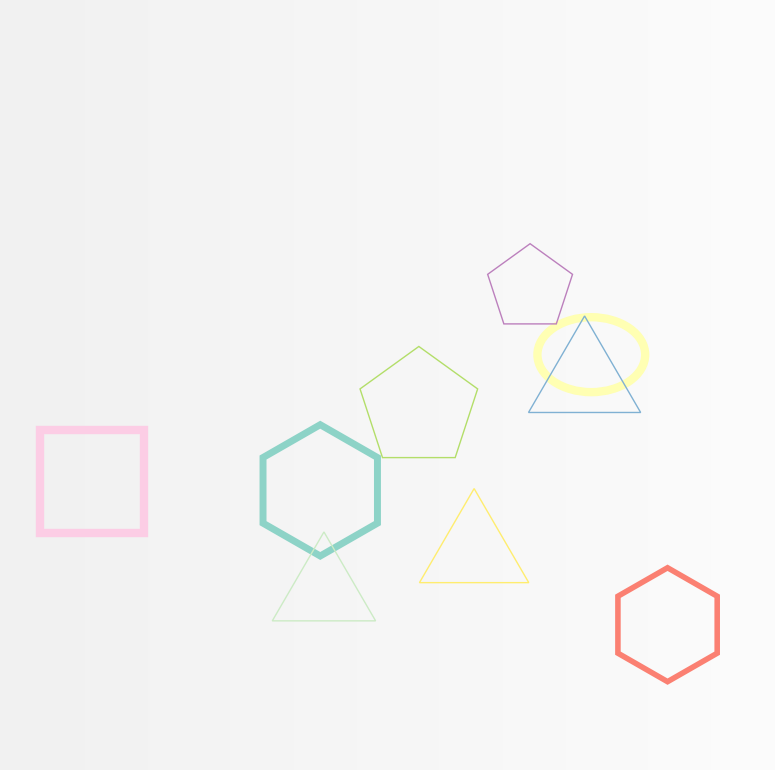[{"shape": "hexagon", "thickness": 2.5, "radius": 0.43, "center": [0.413, 0.363]}, {"shape": "oval", "thickness": 3, "radius": 0.35, "center": [0.763, 0.539]}, {"shape": "hexagon", "thickness": 2, "radius": 0.37, "center": [0.861, 0.189]}, {"shape": "triangle", "thickness": 0.5, "radius": 0.42, "center": [0.754, 0.506]}, {"shape": "pentagon", "thickness": 0.5, "radius": 0.4, "center": [0.54, 0.47]}, {"shape": "square", "thickness": 3, "radius": 0.34, "center": [0.118, 0.375]}, {"shape": "pentagon", "thickness": 0.5, "radius": 0.29, "center": [0.684, 0.626]}, {"shape": "triangle", "thickness": 0.5, "radius": 0.38, "center": [0.418, 0.232]}, {"shape": "triangle", "thickness": 0.5, "radius": 0.41, "center": [0.612, 0.284]}]